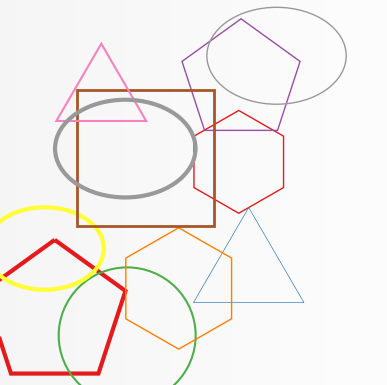[{"shape": "hexagon", "thickness": 1, "radius": 0.67, "center": [0.616, 0.58]}, {"shape": "pentagon", "thickness": 3, "radius": 0.96, "center": [0.141, 0.185]}, {"shape": "triangle", "thickness": 0.5, "radius": 0.82, "center": [0.642, 0.296]}, {"shape": "circle", "thickness": 1.5, "radius": 0.88, "center": [0.328, 0.129]}, {"shape": "pentagon", "thickness": 1, "radius": 0.8, "center": [0.622, 0.791]}, {"shape": "hexagon", "thickness": 1, "radius": 0.79, "center": [0.461, 0.251]}, {"shape": "oval", "thickness": 3, "radius": 0.76, "center": [0.115, 0.355]}, {"shape": "square", "thickness": 2, "radius": 0.88, "center": [0.376, 0.589]}, {"shape": "triangle", "thickness": 1.5, "radius": 0.67, "center": [0.261, 0.753]}, {"shape": "oval", "thickness": 3, "radius": 0.91, "center": [0.323, 0.614]}, {"shape": "oval", "thickness": 1, "radius": 0.9, "center": [0.714, 0.855]}]